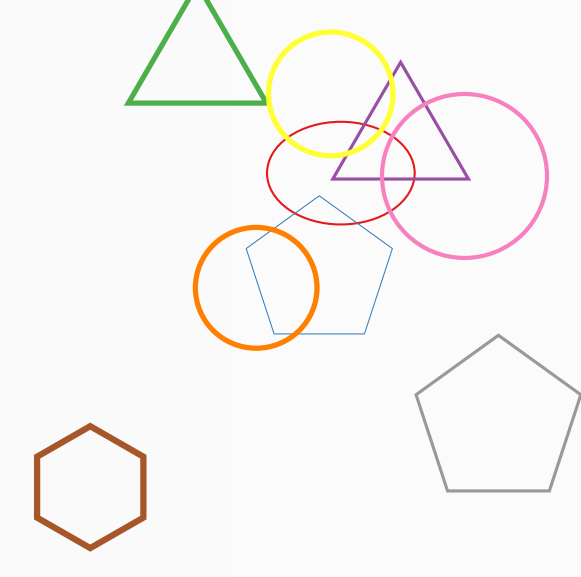[{"shape": "oval", "thickness": 1, "radius": 0.64, "center": [0.586, 0.699]}, {"shape": "pentagon", "thickness": 0.5, "radius": 0.66, "center": [0.549, 0.528]}, {"shape": "triangle", "thickness": 2.5, "radius": 0.69, "center": [0.34, 0.889]}, {"shape": "triangle", "thickness": 1.5, "radius": 0.67, "center": [0.689, 0.757]}, {"shape": "circle", "thickness": 2.5, "radius": 0.52, "center": [0.441, 0.501]}, {"shape": "circle", "thickness": 2.5, "radius": 0.54, "center": [0.569, 0.837]}, {"shape": "hexagon", "thickness": 3, "radius": 0.53, "center": [0.155, 0.156]}, {"shape": "circle", "thickness": 2, "radius": 0.71, "center": [0.799, 0.694]}, {"shape": "pentagon", "thickness": 1.5, "radius": 0.74, "center": [0.858, 0.27]}]